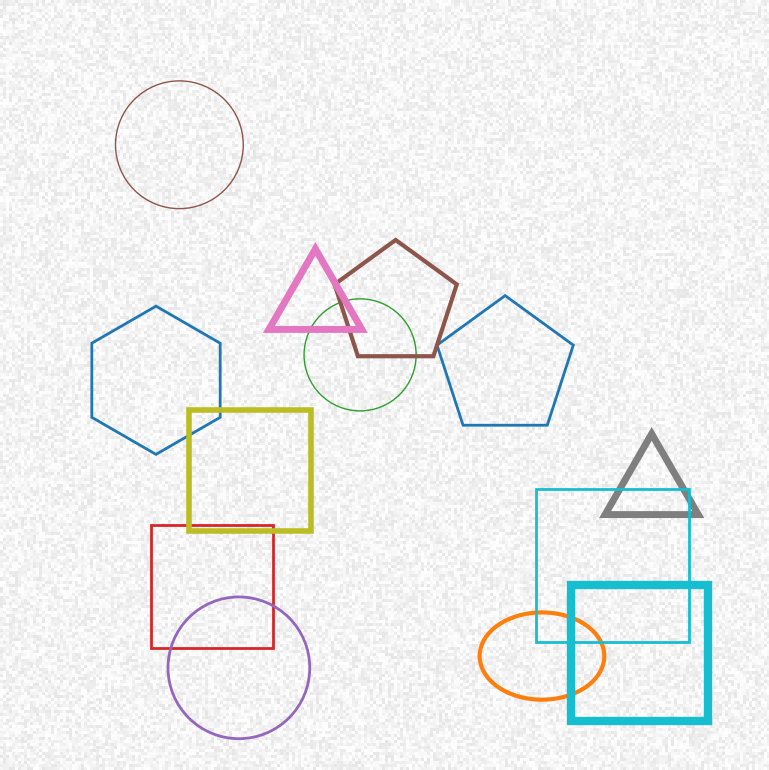[{"shape": "hexagon", "thickness": 1, "radius": 0.48, "center": [0.203, 0.506]}, {"shape": "pentagon", "thickness": 1, "radius": 0.47, "center": [0.656, 0.523]}, {"shape": "oval", "thickness": 1.5, "radius": 0.4, "center": [0.704, 0.148]}, {"shape": "circle", "thickness": 0.5, "radius": 0.36, "center": [0.468, 0.539]}, {"shape": "square", "thickness": 1, "radius": 0.4, "center": [0.276, 0.238]}, {"shape": "circle", "thickness": 1, "radius": 0.46, "center": [0.31, 0.133]}, {"shape": "pentagon", "thickness": 1.5, "radius": 0.42, "center": [0.514, 0.605]}, {"shape": "circle", "thickness": 0.5, "radius": 0.41, "center": [0.233, 0.812]}, {"shape": "triangle", "thickness": 2.5, "radius": 0.35, "center": [0.41, 0.607]}, {"shape": "triangle", "thickness": 2.5, "radius": 0.35, "center": [0.846, 0.367]}, {"shape": "square", "thickness": 2, "radius": 0.39, "center": [0.325, 0.389]}, {"shape": "square", "thickness": 1, "radius": 0.5, "center": [0.795, 0.266]}, {"shape": "square", "thickness": 3, "radius": 0.44, "center": [0.83, 0.152]}]